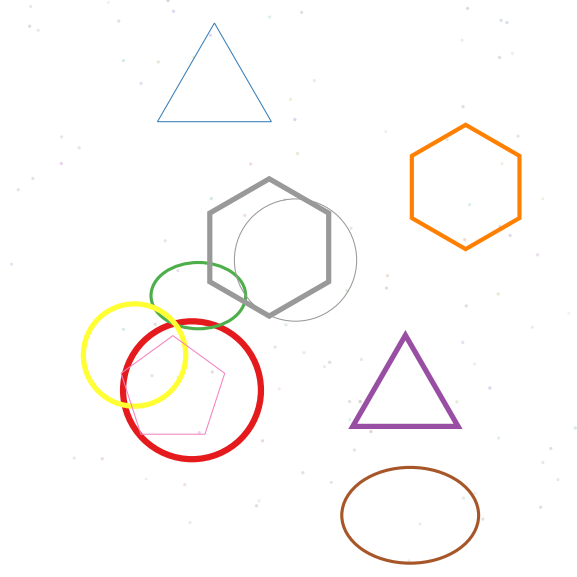[{"shape": "circle", "thickness": 3, "radius": 0.6, "center": [0.332, 0.323]}, {"shape": "triangle", "thickness": 0.5, "radius": 0.57, "center": [0.371, 0.845]}, {"shape": "oval", "thickness": 1.5, "radius": 0.41, "center": [0.343, 0.487]}, {"shape": "triangle", "thickness": 2.5, "radius": 0.53, "center": [0.702, 0.313]}, {"shape": "hexagon", "thickness": 2, "radius": 0.54, "center": [0.806, 0.675]}, {"shape": "circle", "thickness": 2.5, "radius": 0.44, "center": [0.233, 0.384]}, {"shape": "oval", "thickness": 1.5, "radius": 0.59, "center": [0.71, 0.107]}, {"shape": "pentagon", "thickness": 0.5, "radius": 0.47, "center": [0.299, 0.324]}, {"shape": "circle", "thickness": 0.5, "radius": 0.53, "center": [0.512, 0.549]}, {"shape": "hexagon", "thickness": 2.5, "radius": 0.59, "center": [0.466, 0.571]}]